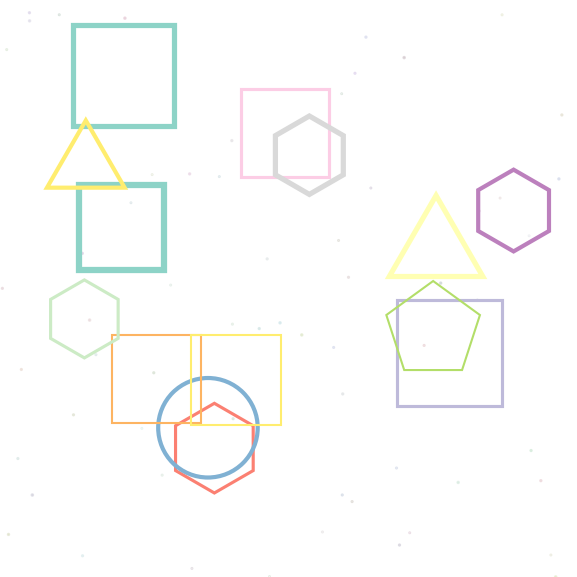[{"shape": "square", "thickness": 2.5, "radius": 0.44, "center": [0.214, 0.869]}, {"shape": "square", "thickness": 3, "radius": 0.37, "center": [0.21, 0.605]}, {"shape": "triangle", "thickness": 2.5, "radius": 0.47, "center": [0.755, 0.567]}, {"shape": "square", "thickness": 1.5, "radius": 0.46, "center": [0.779, 0.388]}, {"shape": "hexagon", "thickness": 1.5, "radius": 0.39, "center": [0.371, 0.223]}, {"shape": "circle", "thickness": 2, "radius": 0.43, "center": [0.36, 0.258]}, {"shape": "square", "thickness": 1, "radius": 0.38, "center": [0.27, 0.343]}, {"shape": "pentagon", "thickness": 1, "radius": 0.43, "center": [0.75, 0.427]}, {"shape": "square", "thickness": 1.5, "radius": 0.38, "center": [0.494, 0.77]}, {"shape": "hexagon", "thickness": 2.5, "radius": 0.34, "center": [0.536, 0.73]}, {"shape": "hexagon", "thickness": 2, "radius": 0.35, "center": [0.889, 0.635]}, {"shape": "hexagon", "thickness": 1.5, "radius": 0.34, "center": [0.146, 0.447]}, {"shape": "square", "thickness": 1, "radius": 0.39, "center": [0.409, 0.34]}, {"shape": "triangle", "thickness": 2, "radius": 0.39, "center": [0.149, 0.713]}]